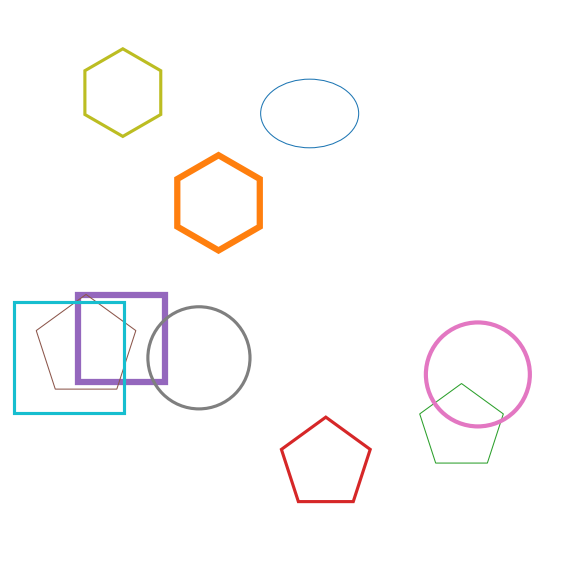[{"shape": "oval", "thickness": 0.5, "radius": 0.42, "center": [0.536, 0.803]}, {"shape": "hexagon", "thickness": 3, "radius": 0.41, "center": [0.378, 0.648]}, {"shape": "pentagon", "thickness": 0.5, "radius": 0.38, "center": [0.799, 0.259]}, {"shape": "pentagon", "thickness": 1.5, "radius": 0.4, "center": [0.564, 0.196]}, {"shape": "square", "thickness": 3, "radius": 0.37, "center": [0.21, 0.413]}, {"shape": "pentagon", "thickness": 0.5, "radius": 0.45, "center": [0.149, 0.399]}, {"shape": "circle", "thickness": 2, "radius": 0.45, "center": [0.827, 0.351]}, {"shape": "circle", "thickness": 1.5, "radius": 0.44, "center": [0.344, 0.38]}, {"shape": "hexagon", "thickness": 1.5, "radius": 0.38, "center": [0.213, 0.839]}, {"shape": "square", "thickness": 1.5, "radius": 0.48, "center": [0.12, 0.38]}]